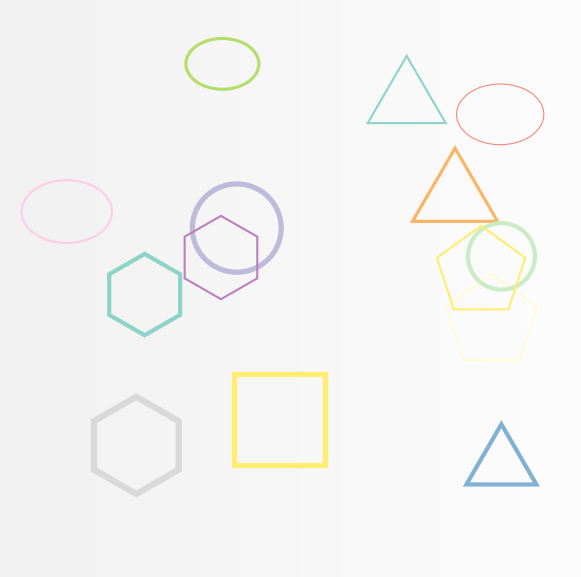[{"shape": "triangle", "thickness": 1, "radius": 0.39, "center": [0.7, 0.825]}, {"shape": "hexagon", "thickness": 2, "radius": 0.35, "center": [0.249, 0.489]}, {"shape": "pentagon", "thickness": 0.5, "radius": 0.41, "center": [0.846, 0.442]}, {"shape": "circle", "thickness": 2.5, "radius": 0.38, "center": [0.407, 0.604]}, {"shape": "oval", "thickness": 0.5, "radius": 0.38, "center": [0.861, 0.801]}, {"shape": "triangle", "thickness": 2, "radius": 0.35, "center": [0.863, 0.195]}, {"shape": "triangle", "thickness": 1.5, "radius": 0.42, "center": [0.783, 0.658]}, {"shape": "oval", "thickness": 1.5, "radius": 0.31, "center": [0.383, 0.889]}, {"shape": "oval", "thickness": 1, "radius": 0.39, "center": [0.115, 0.633]}, {"shape": "hexagon", "thickness": 3, "radius": 0.42, "center": [0.234, 0.228]}, {"shape": "hexagon", "thickness": 1, "radius": 0.36, "center": [0.38, 0.553]}, {"shape": "circle", "thickness": 2, "radius": 0.29, "center": [0.863, 0.555]}, {"shape": "pentagon", "thickness": 1, "radius": 0.4, "center": [0.828, 0.528]}, {"shape": "square", "thickness": 2.5, "radius": 0.39, "center": [0.481, 0.273]}]